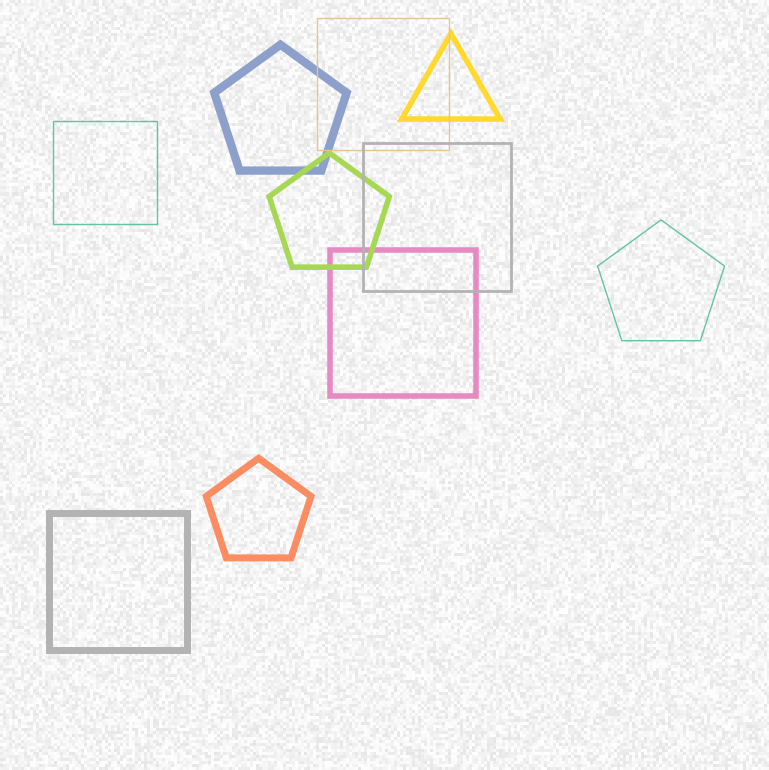[{"shape": "square", "thickness": 0.5, "radius": 0.34, "center": [0.136, 0.776]}, {"shape": "pentagon", "thickness": 0.5, "radius": 0.43, "center": [0.859, 0.628]}, {"shape": "pentagon", "thickness": 2.5, "radius": 0.36, "center": [0.336, 0.333]}, {"shape": "pentagon", "thickness": 3, "radius": 0.45, "center": [0.364, 0.852]}, {"shape": "square", "thickness": 2, "radius": 0.47, "center": [0.523, 0.58]}, {"shape": "pentagon", "thickness": 2, "radius": 0.41, "center": [0.428, 0.719]}, {"shape": "triangle", "thickness": 2, "radius": 0.37, "center": [0.586, 0.882]}, {"shape": "square", "thickness": 0.5, "radius": 0.43, "center": [0.498, 0.891]}, {"shape": "square", "thickness": 2.5, "radius": 0.45, "center": [0.153, 0.245]}, {"shape": "square", "thickness": 1, "radius": 0.48, "center": [0.568, 0.718]}]